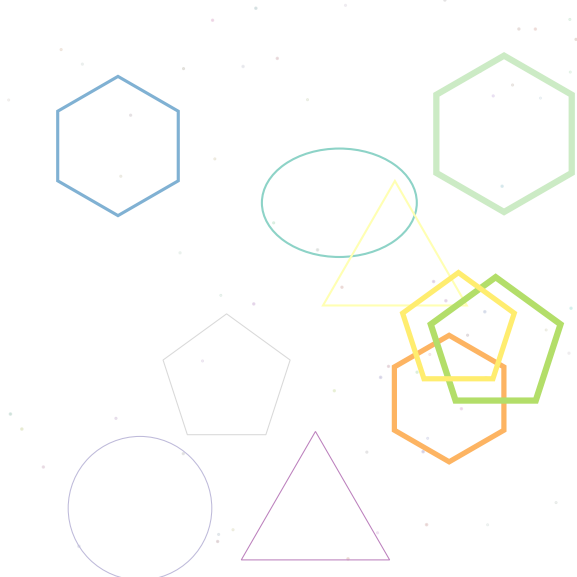[{"shape": "oval", "thickness": 1, "radius": 0.67, "center": [0.588, 0.648]}, {"shape": "triangle", "thickness": 1, "radius": 0.72, "center": [0.684, 0.542]}, {"shape": "circle", "thickness": 0.5, "radius": 0.62, "center": [0.242, 0.119]}, {"shape": "hexagon", "thickness": 1.5, "radius": 0.6, "center": [0.204, 0.746]}, {"shape": "hexagon", "thickness": 2.5, "radius": 0.55, "center": [0.778, 0.309]}, {"shape": "pentagon", "thickness": 3, "radius": 0.59, "center": [0.858, 0.401]}, {"shape": "pentagon", "thickness": 0.5, "radius": 0.58, "center": [0.392, 0.34]}, {"shape": "triangle", "thickness": 0.5, "radius": 0.74, "center": [0.546, 0.104]}, {"shape": "hexagon", "thickness": 3, "radius": 0.68, "center": [0.873, 0.767]}, {"shape": "pentagon", "thickness": 2.5, "radius": 0.51, "center": [0.794, 0.425]}]